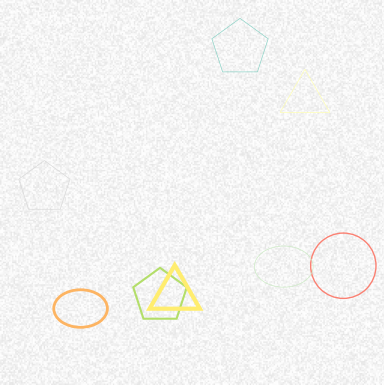[{"shape": "pentagon", "thickness": 0.5, "radius": 0.38, "center": [0.623, 0.876]}, {"shape": "triangle", "thickness": 0.5, "radius": 0.37, "center": [0.792, 0.745]}, {"shape": "circle", "thickness": 1, "radius": 0.42, "center": [0.892, 0.31]}, {"shape": "oval", "thickness": 2, "radius": 0.35, "center": [0.209, 0.199]}, {"shape": "pentagon", "thickness": 1.5, "radius": 0.37, "center": [0.416, 0.231]}, {"shape": "pentagon", "thickness": 0.5, "radius": 0.35, "center": [0.115, 0.513]}, {"shape": "oval", "thickness": 0.5, "radius": 0.38, "center": [0.737, 0.308]}, {"shape": "triangle", "thickness": 3, "radius": 0.38, "center": [0.454, 0.236]}]